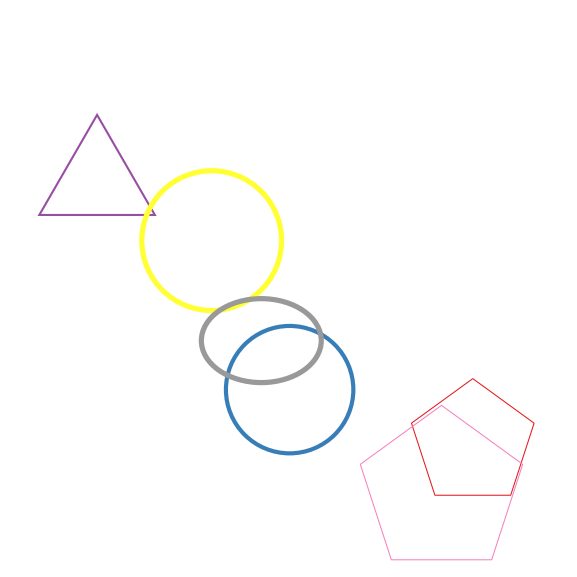[{"shape": "pentagon", "thickness": 0.5, "radius": 0.56, "center": [0.819, 0.232]}, {"shape": "circle", "thickness": 2, "radius": 0.55, "center": [0.502, 0.324]}, {"shape": "triangle", "thickness": 1, "radius": 0.58, "center": [0.168, 0.685]}, {"shape": "circle", "thickness": 2.5, "radius": 0.61, "center": [0.367, 0.582]}, {"shape": "pentagon", "thickness": 0.5, "radius": 0.74, "center": [0.764, 0.149]}, {"shape": "oval", "thickness": 2.5, "radius": 0.52, "center": [0.452, 0.409]}]